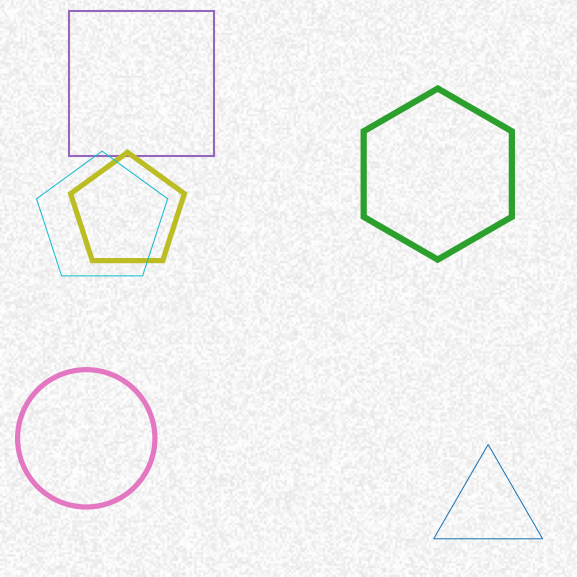[{"shape": "triangle", "thickness": 0.5, "radius": 0.54, "center": [0.845, 0.121]}, {"shape": "hexagon", "thickness": 3, "radius": 0.74, "center": [0.758, 0.698]}, {"shape": "square", "thickness": 1, "radius": 0.63, "center": [0.246, 0.855]}, {"shape": "circle", "thickness": 2.5, "radius": 0.59, "center": [0.149, 0.24]}, {"shape": "pentagon", "thickness": 2.5, "radius": 0.52, "center": [0.221, 0.632]}, {"shape": "pentagon", "thickness": 0.5, "radius": 0.6, "center": [0.177, 0.618]}]